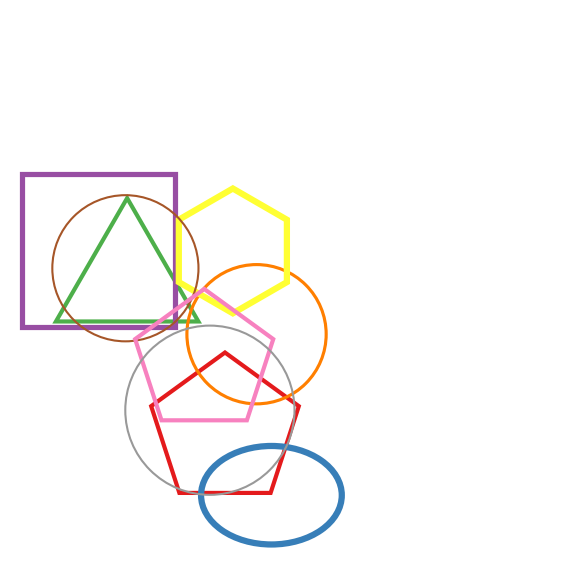[{"shape": "pentagon", "thickness": 2, "radius": 0.67, "center": [0.39, 0.254]}, {"shape": "oval", "thickness": 3, "radius": 0.61, "center": [0.47, 0.142]}, {"shape": "triangle", "thickness": 2, "radius": 0.71, "center": [0.22, 0.514]}, {"shape": "square", "thickness": 2.5, "radius": 0.66, "center": [0.17, 0.565]}, {"shape": "circle", "thickness": 1.5, "radius": 0.6, "center": [0.444, 0.42]}, {"shape": "hexagon", "thickness": 3, "radius": 0.54, "center": [0.403, 0.565]}, {"shape": "circle", "thickness": 1, "radius": 0.63, "center": [0.217, 0.535]}, {"shape": "pentagon", "thickness": 2, "radius": 0.63, "center": [0.354, 0.373]}, {"shape": "circle", "thickness": 1, "radius": 0.73, "center": [0.363, 0.289]}]